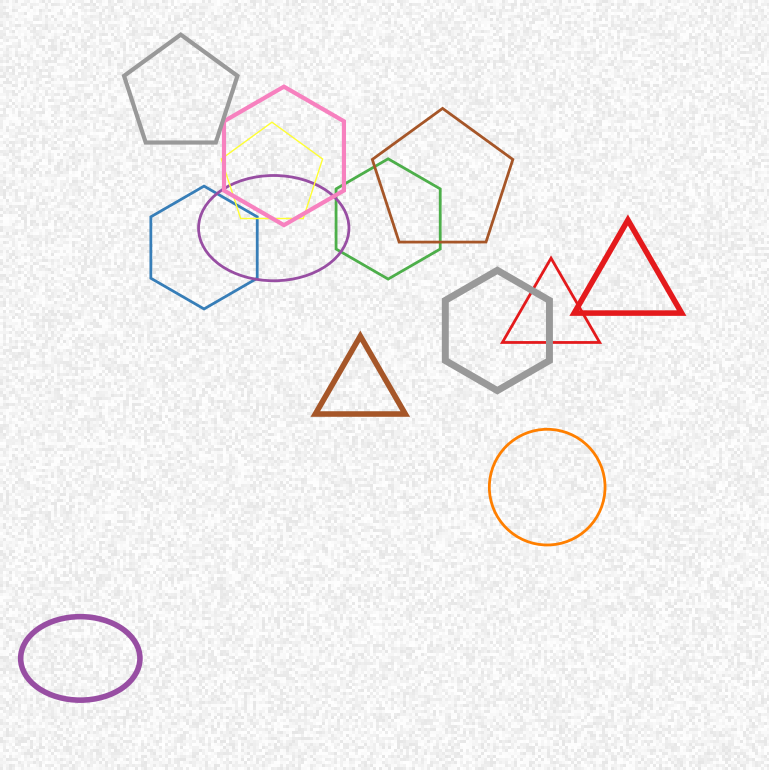[{"shape": "triangle", "thickness": 1, "radius": 0.36, "center": [0.716, 0.592]}, {"shape": "triangle", "thickness": 2, "radius": 0.4, "center": [0.815, 0.634]}, {"shape": "hexagon", "thickness": 1, "radius": 0.4, "center": [0.265, 0.679]}, {"shape": "hexagon", "thickness": 1, "radius": 0.39, "center": [0.504, 0.716]}, {"shape": "oval", "thickness": 1, "radius": 0.49, "center": [0.356, 0.704]}, {"shape": "oval", "thickness": 2, "radius": 0.39, "center": [0.104, 0.145]}, {"shape": "circle", "thickness": 1, "radius": 0.38, "center": [0.711, 0.367]}, {"shape": "pentagon", "thickness": 0.5, "radius": 0.35, "center": [0.353, 0.772]}, {"shape": "pentagon", "thickness": 1, "radius": 0.48, "center": [0.575, 0.763]}, {"shape": "triangle", "thickness": 2, "radius": 0.34, "center": [0.468, 0.496]}, {"shape": "hexagon", "thickness": 1.5, "radius": 0.45, "center": [0.369, 0.798]}, {"shape": "pentagon", "thickness": 1.5, "radius": 0.39, "center": [0.235, 0.878]}, {"shape": "hexagon", "thickness": 2.5, "radius": 0.39, "center": [0.646, 0.571]}]